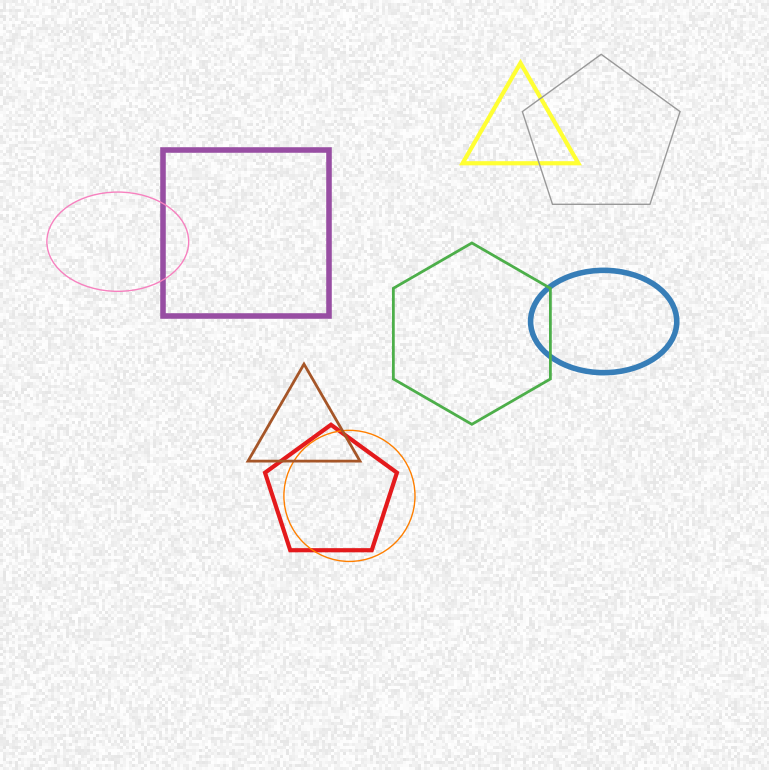[{"shape": "pentagon", "thickness": 1.5, "radius": 0.45, "center": [0.43, 0.358]}, {"shape": "oval", "thickness": 2, "radius": 0.47, "center": [0.784, 0.582]}, {"shape": "hexagon", "thickness": 1, "radius": 0.59, "center": [0.613, 0.567]}, {"shape": "square", "thickness": 2, "radius": 0.54, "center": [0.319, 0.697]}, {"shape": "circle", "thickness": 0.5, "radius": 0.43, "center": [0.454, 0.356]}, {"shape": "triangle", "thickness": 1.5, "radius": 0.43, "center": [0.676, 0.831]}, {"shape": "triangle", "thickness": 1, "radius": 0.42, "center": [0.395, 0.443]}, {"shape": "oval", "thickness": 0.5, "radius": 0.46, "center": [0.153, 0.686]}, {"shape": "pentagon", "thickness": 0.5, "radius": 0.54, "center": [0.781, 0.822]}]